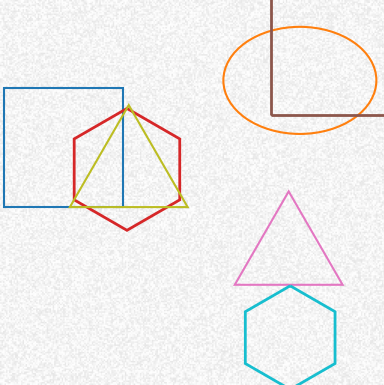[{"shape": "square", "thickness": 1.5, "radius": 0.77, "center": [0.165, 0.617]}, {"shape": "oval", "thickness": 1.5, "radius": 0.99, "center": [0.779, 0.791]}, {"shape": "hexagon", "thickness": 2, "radius": 0.79, "center": [0.33, 0.56]}, {"shape": "square", "thickness": 2, "radius": 0.93, "center": [0.889, 0.887]}, {"shape": "triangle", "thickness": 1.5, "radius": 0.81, "center": [0.75, 0.341]}, {"shape": "triangle", "thickness": 1.5, "radius": 0.88, "center": [0.334, 0.55]}, {"shape": "hexagon", "thickness": 2, "radius": 0.67, "center": [0.754, 0.123]}]